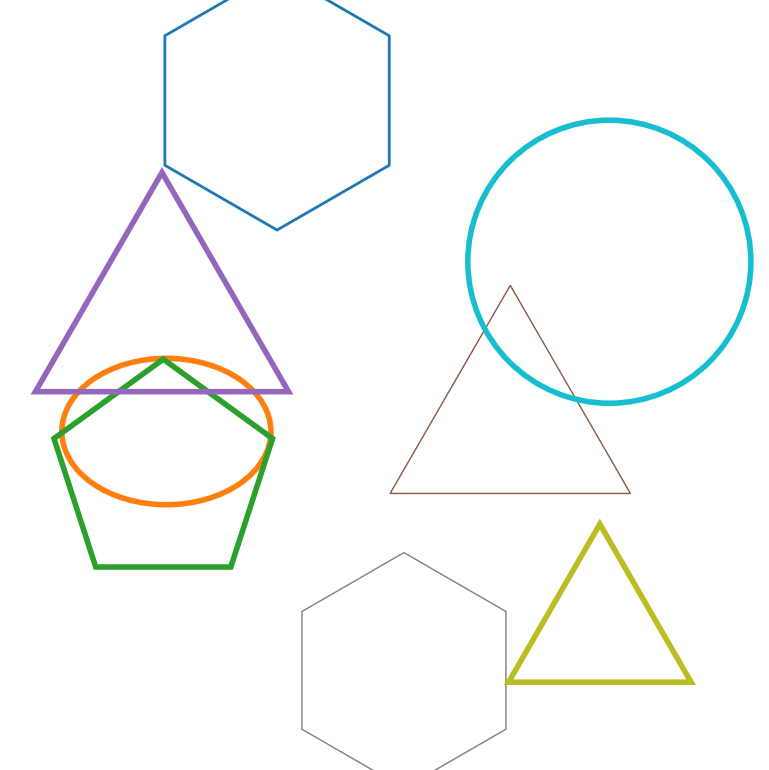[{"shape": "hexagon", "thickness": 1, "radius": 0.84, "center": [0.36, 0.869]}, {"shape": "oval", "thickness": 2, "radius": 0.68, "center": [0.216, 0.44]}, {"shape": "pentagon", "thickness": 2, "radius": 0.75, "center": [0.212, 0.384]}, {"shape": "triangle", "thickness": 2, "radius": 0.95, "center": [0.21, 0.586]}, {"shape": "triangle", "thickness": 0.5, "radius": 0.9, "center": [0.663, 0.449]}, {"shape": "hexagon", "thickness": 0.5, "radius": 0.76, "center": [0.525, 0.129]}, {"shape": "triangle", "thickness": 2, "radius": 0.68, "center": [0.779, 0.182]}, {"shape": "circle", "thickness": 2, "radius": 0.92, "center": [0.791, 0.66]}]